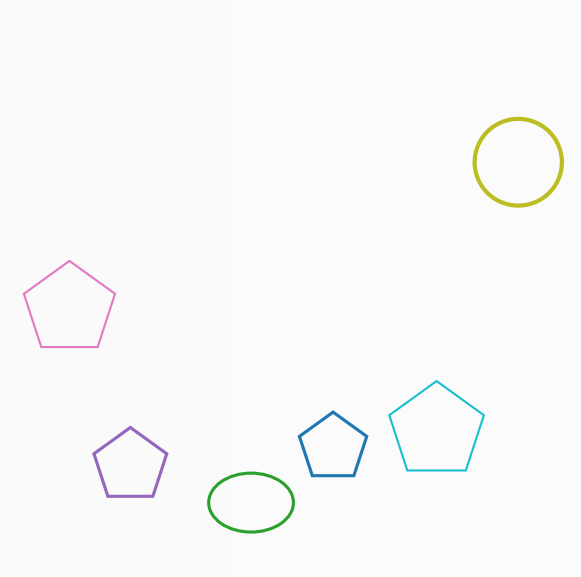[{"shape": "pentagon", "thickness": 1.5, "radius": 0.3, "center": [0.573, 0.225]}, {"shape": "oval", "thickness": 1.5, "radius": 0.36, "center": [0.432, 0.129]}, {"shape": "pentagon", "thickness": 1.5, "radius": 0.33, "center": [0.224, 0.193]}, {"shape": "pentagon", "thickness": 1, "radius": 0.41, "center": [0.12, 0.465]}, {"shape": "circle", "thickness": 2, "radius": 0.38, "center": [0.892, 0.718]}, {"shape": "pentagon", "thickness": 1, "radius": 0.43, "center": [0.751, 0.254]}]